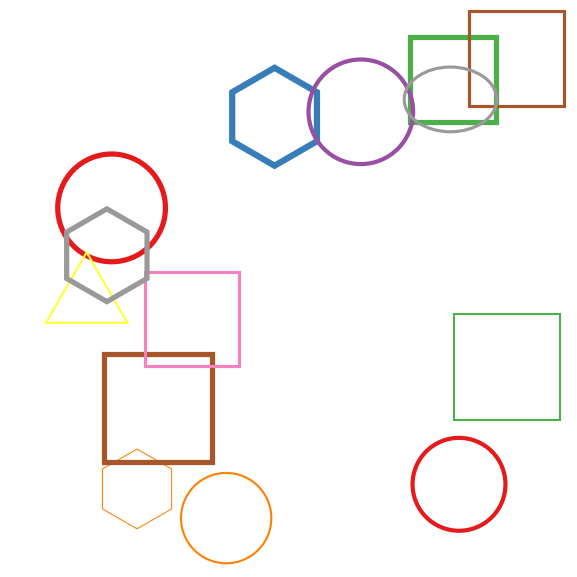[{"shape": "circle", "thickness": 2, "radius": 0.4, "center": [0.795, 0.16]}, {"shape": "circle", "thickness": 2.5, "radius": 0.47, "center": [0.193, 0.639]}, {"shape": "hexagon", "thickness": 3, "radius": 0.42, "center": [0.475, 0.797]}, {"shape": "square", "thickness": 1, "radius": 0.46, "center": [0.877, 0.364]}, {"shape": "square", "thickness": 2.5, "radius": 0.37, "center": [0.785, 0.862]}, {"shape": "circle", "thickness": 2, "radius": 0.45, "center": [0.625, 0.806]}, {"shape": "circle", "thickness": 1, "radius": 0.39, "center": [0.392, 0.102]}, {"shape": "hexagon", "thickness": 0.5, "radius": 0.35, "center": [0.237, 0.152]}, {"shape": "triangle", "thickness": 1, "radius": 0.41, "center": [0.15, 0.481]}, {"shape": "square", "thickness": 2.5, "radius": 0.47, "center": [0.274, 0.293]}, {"shape": "square", "thickness": 1.5, "radius": 0.41, "center": [0.894, 0.898]}, {"shape": "square", "thickness": 1.5, "radius": 0.41, "center": [0.333, 0.447]}, {"shape": "hexagon", "thickness": 2.5, "radius": 0.4, "center": [0.185, 0.557]}, {"shape": "oval", "thickness": 1.5, "radius": 0.4, "center": [0.78, 0.827]}]